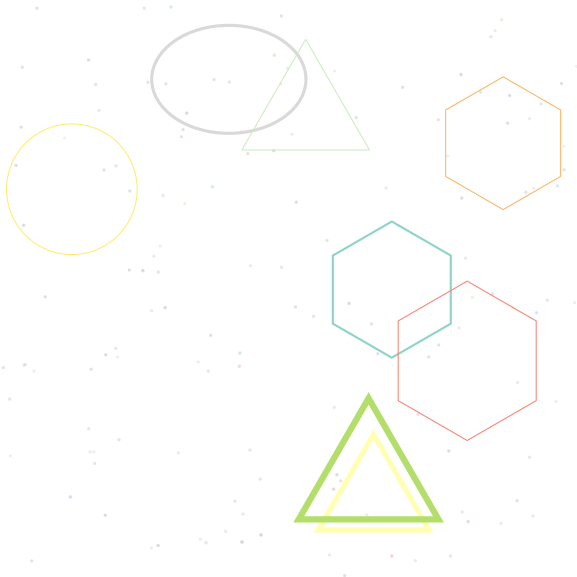[{"shape": "hexagon", "thickness": 1, "radius": 0.59, "center": [0.678, 0.498]}, {"shape": "triangle", "thickness": 2.5, "radius": 0.55, "center": [0.647, 0.137]}, {"shape": "hexagon", "thickness": 0.5, "radius": 0.69, "center": [0.809, 0.374]}, {"shape": "hexagon", "thickness": 0.5, "radius": 0.57, "center": [0.871, 0.751]}, {"shape": "triangle", "thickness": 3, "radius": 0.7, "center": [0.638, 0.17]}, {"shape": "oval", "thickness": 1.5, "radius": 0.67, "center": [0.396, 0.862]}, {"shape": "triangle", "thickness": 0.5, "radius": 0.64, "center": [0.529, 0.803]}, {"shape": "circle", "thickness": 0.5, "radius": 0.57, "center": [0.124, 0.671]}]